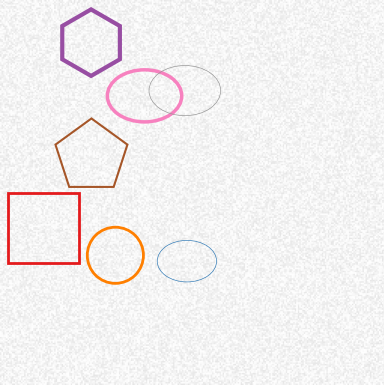[{"shape": "square", "thickness": 2, "radius": 0.46, "center": [0.113, 0.408]}, {"shape": "oval", "thickness": 0.5, "radius": 0.39, "center": [0.485, 0.322]}, {"shape": "hexagon", "thickness": 3, "radius": 0.43, "center": [0.237, 0.889]}, {"shape": "circle", "thickness": 2, "radius": 0.36, "center": [0.3, 0.337]}, {"shape": "pentagon", "thickness": 1.5, "radius": 0.49, "center": [0.238, 0.594]}, {"shape": "oval", "thickness": 2.5, "radius": 0.48, "center": [0.375, 0.751]}, {"shape": "oval", "thickness": 0.5, "radius": 0.47, "center": [0.48, 0.765]}]